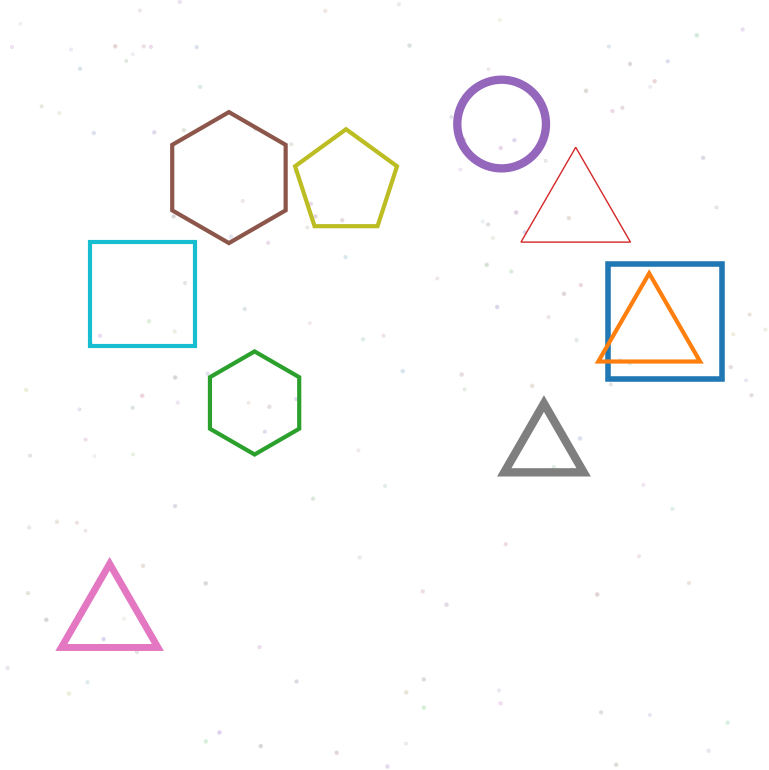[{"shape": "square", "thickness": 2, "radius": 0.37, "center": [0.864, 0.583]}, {"shape": "triangle", "thickness": 1.5, "radius": 0.38, "center": [0.843, 0.569]}, {"shape": "hexagon", "thickness": 1.5, "radius": 0.33, "center": [0.331, 0.477]}, {"shape": "triangle", "thickness": 0.5, "radius": 0.41, "center": [0.748, 0.727]}, {"shape": "circle", "thickness": 3, "radius": 0.29, "center": [0.651, 0.839]}, {"shape": "hexagon", "thickness": 1.5, "radius": 0.43, "center": [0.297, 0.769]}, {"shape": "triangle", "thickness": 2.5, "radius": 0.36, "center": [0.142, 0.195]}, {"shape": "triangle", "thickness": 3, "radius": 0.3, "center": [0.706, 0.416]}, {"shape": "pentagon", "thickness": 1.5, "radius": 0.35, "center": [0.449, 0.763]}, {"shape": "square", "thickness": 1.5, "radius": 0.34, "center": [0.185, 0.618]}]